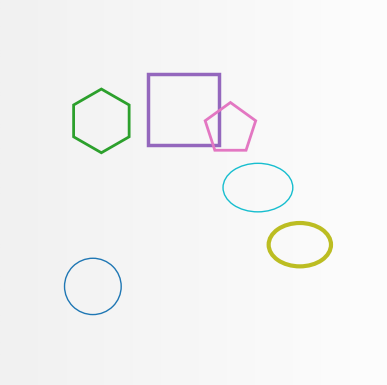[{"shape": "circle", "thickness": 1, "radius": 0.37, "center": [0.24, 0.256]}, {"shape": "hexagon", "thickness": 2, "radius": 0.41, "center": [0.262, 0.686]}, {"shape": "square", "thickness": 2.5, "radius": 0.46, "center": [0.473, 0.715]}, {"shape": "pentagon", "thickness": 2, "radius": 0.34, "center": [0.595, 0.665]}, {"shape": "oval", "thickness": 3, "radius": 0.4, "center": [0.774, 0.364]}, {"shape": "oval", "thickness": 1, "radius": 0.45, "center": [0.666, 0.513]}]